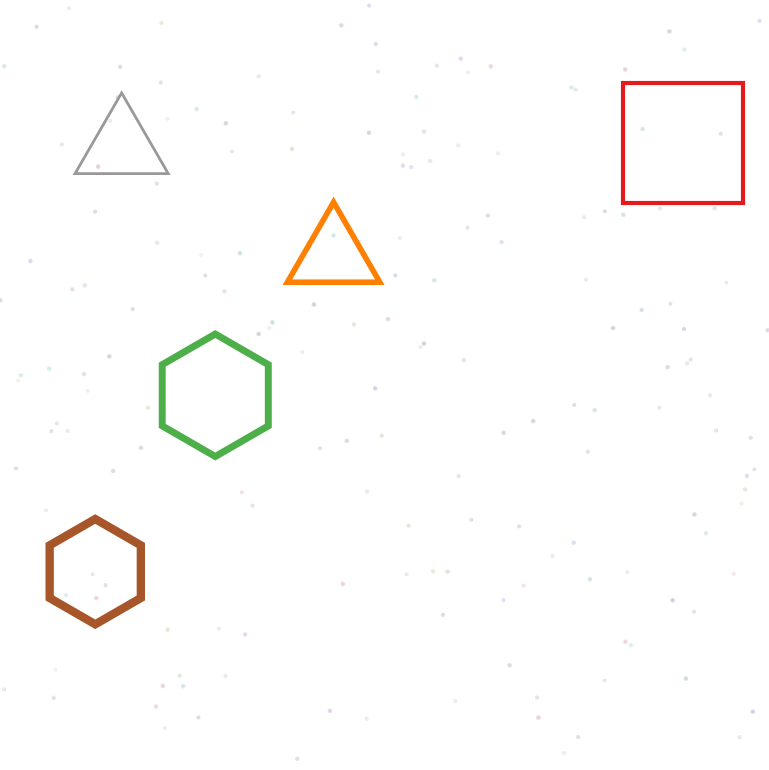[{"shape": "square", "thickness": 1.5, "radius": 0.39, "center": [0.887, 0.814]}, {"shape": "hexagon", "thickness": 2.5, "radius": 0.4, "center": [0.28, 0.487]}, {"shape": "triangle", "thickness": 2, "radius": 0.35, "center": [0.433, 0.668]}, {"shape": "hexagon", "thickness": 3, "radius": 0.34, "center": [0.124, 0.258]}, {"shape": "triangle", "thickness": 1, "radius": 0.35, "center": [0.158, 0.809]}]